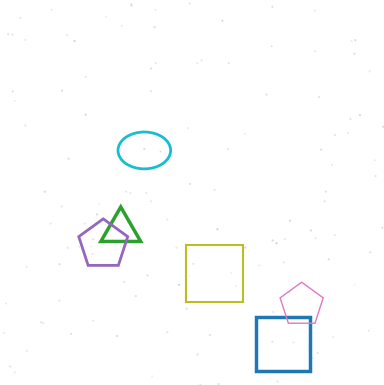[{"shape": "square", "thickness": 2.5, "radius": 0.35, "center": [0.734, 0.106]}, {"shape": "triangle", "thickness": 2.5, "radius": 0.3, "center": [0.314, 0.403]}, {"shape": "pentagon", "thickness": 2, "radius": 0.33, "center": [0.268, 0.365]}, {"shape": "pentagon", "thickness": 1, "radius": 0.29, "center": [0.784, 0.208]}, {"shape": "square", "thickness": 1.5, "radius": 0.37, "center": [0.558, 0.29]}, {"shape": "oval", "thickness": 2, "radius": 0.34, "center": [0.375, 0.609]}]